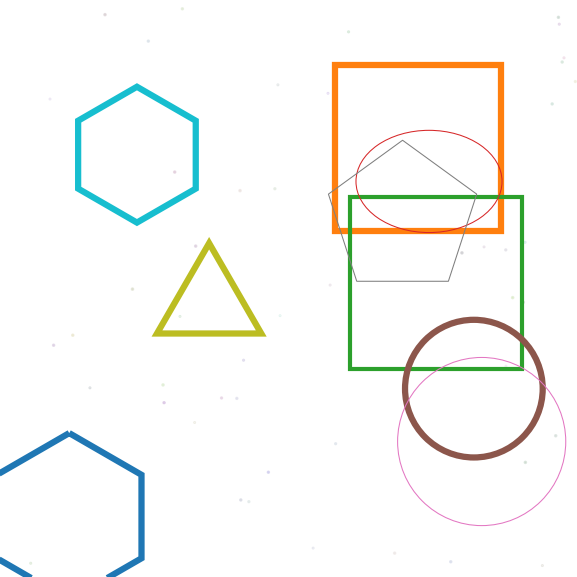[{"shape": "hexagon", "thickness": 3, "radius": 0.72, "center": [0.12, 0.105]}, {"shape": "square", "thickness": 3, "radius": 0.72, "center": [0.724, 0.743]}, {"shape": "square", "thickness": 2, "radius": 0.74, "center": [0.754, 0.51]}, {"shape": "oval", "thickness": 0.5, "radius": 0.63, "center": [0.743, 0.685]}, {"shape": "circle", "thickness": 3, "radius": 0.6, "center": [0.821, 0.326]}, {"shape": "circle", "thickness": 0.5, "radius": 0.73, "center": [0.834, 0.235]}, {"shape": "pentagon", "thickness": 0.5, "radius": 0.67, "center": [0.697, 0.621]}, {"shape": "triangle", "thickness": 3, "radius": 0.52, "center": [0.362, 0.474]}, {"shape": "hexagon", "thickness": 3, "radius": 0.59, "center": [0.237, 0.731]}]